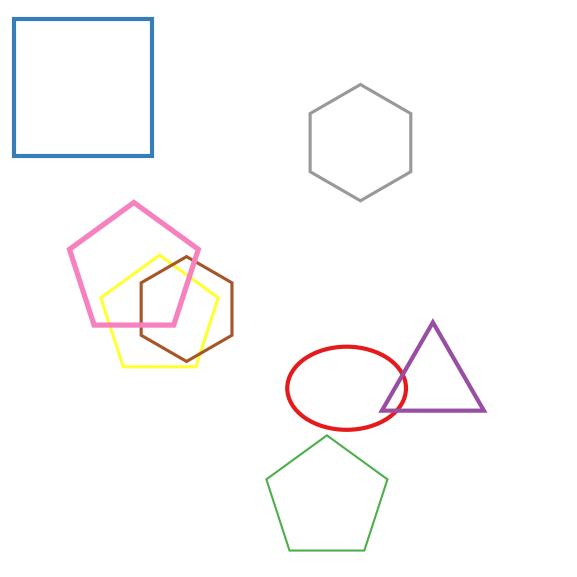[{"shape": "oval", "thickness": 2, "radius": 0.51, "center": [0.6, 0.327]}, {"shape": "square", "thickness": 2, "radius": 0.6, "center": [0.144, 0.847]}, {"shape": "pentagon", "thickness": 1, "radius": 0.55, "center": [0.566, 0.135]}, {"shape": "triangle", "thickness": 2, "radius": 0.51, "center": [0.75, 0.339]}, {"shape": "pentagon", "thickness": 1.5, "radius": 0.53, "center": [0.276, 0.45]}, {"shape": "hexagon", "thickness": 1.5, "radius": 0.45, "center": [0.323, 0.464]}, {"shape": "pentagon", "thickness": 2.5, "radius": 0.59, "center": [0.232, 0.531]}, {"shape": "hexagon", "thickness": 1.5, "radius": 0.5, "center": [0.624, 0.752]}]